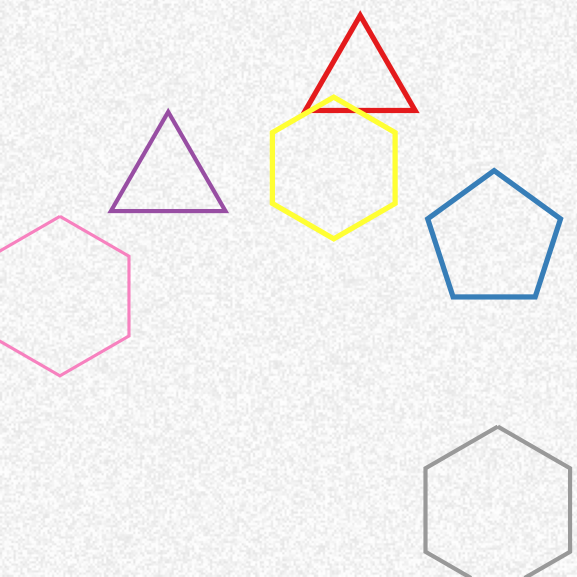[{"shape": "triangle", "thickness": 2.5, "radius": 0.55, "center": [0.624, 0.863]}, {"shape": "pentagon", "thickness": 2.5, "radius": 0.6, "center": [0.856, 0.583]}, {"shape": "triangle", "thickness": 2, "radius": 0.57, "center": [0.291, 0.691]}, {"shape": "hexagon", "thickness": 2.5, "radius": 0.61, "center": [0.578, 0.708]}, {"shape": "hexagon", "thickness": 1.5, "radius": 0.69, "center": [0.104, 0.486]}, {"shape": "hexagon", "thickness": 2, "radius": 0.72, "center": [0.862, 0.116]}]